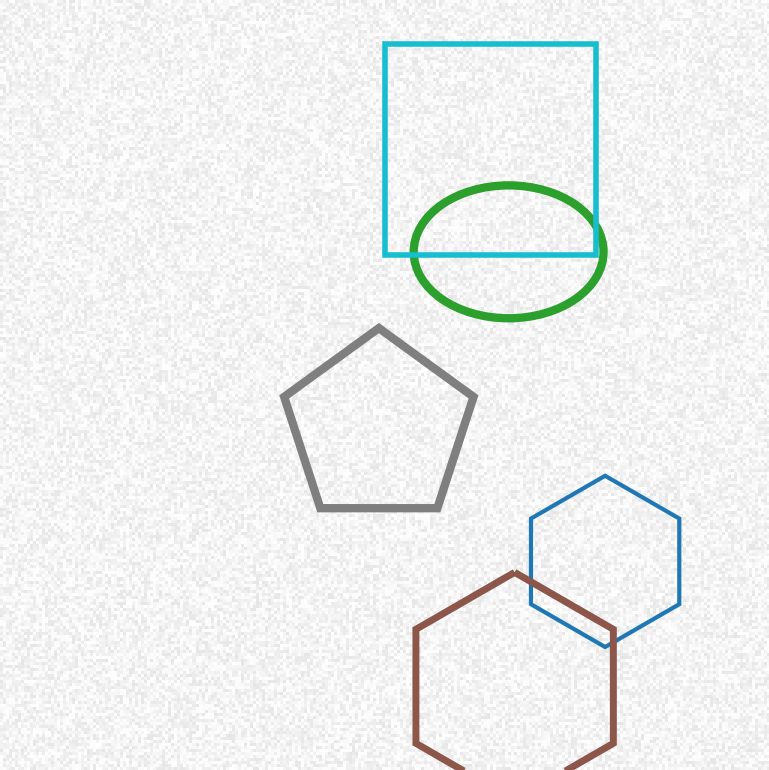[{"shape": "hexagon", "thickness": 1.5, "radius": 0.56, "center": [0.786, 0.271]}, {"shape": "oval", "thickness": 3, "radius": 0.62, "center": [0.661, 0.673]}, {"shape": "hexagon", "thickness": 2.5, "radius": 0.74, "center": [0.668, 0.109]}, {"shape": "pentagon", "thickness": 3, "radius": 0.65, "center": [0.492, 0.445]}, {"shape": "square", "thickness": 2, "radius": 0.69, "center": [0.637, 0.806]}]